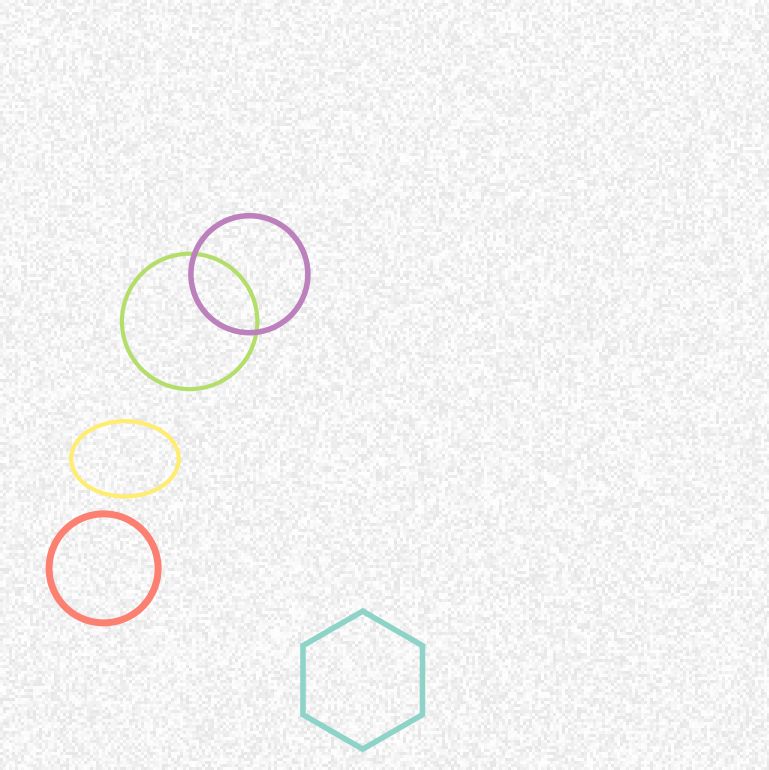[{"shape": "hexagon", "thickness": 2, "radius": 0.45, "center": [0.471, 0.117]}, {"shape": "circle", "thickness": 2.5, "radius": 0.35, "center": [0.135, 0.262]}, {"shape": "circle", "thickness": 1.5, "radius": 0.44, "center": [0.246, 0.583]}, {"shape": "circle", "thickness": 2, "radius": 0.38, "center": [0.324, 0.644]}, {"shape": "oval", "thickness": 1.5, "radius": 0.35, "center": [0.162, 0.404]}]